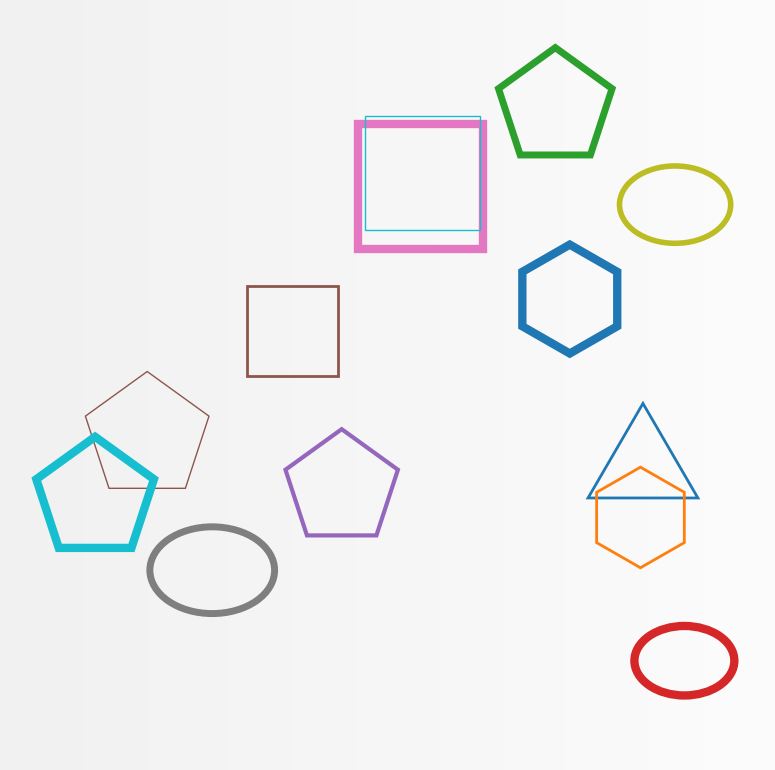[{"shape": "hexagon", "thickness": 3, "radius": 0.35, "center": [0.735, 0.612]}, {"shape": "triangle", "thickness": 1, "radius": 0.41, "center": [0.83, 0.394]}, {"shape": "hexagon", "thickness": 1, "radius": 0.33, "center": [0.826, 0.328]}, {"shape": "pentagon", "thickness": 2.5, "radius": 0.39, "center": [0.717, 0.861]}, {"shape": "oval", "thickness": 3, "radius": 0.32, "center": [0.883, 0.142]}, {"shape": "pentagon", "thickness": 1.5, "radius": 0.38, "center": [0.441, 0.366]}, {"shape": "square", "thickness": 1, "radius": 0.29, "center": [0.377, 0.57]}, {"shape": "pentagon", "thickness": 0.5, "radius": 0.42, "center": [0.19, 0.434]}, {"shape": "square", "thickness": 3, "radius": 0.41, "center": [0.543, 0.758]}, {"shape": "oval", "thickness": 2.5, "radius": 0.4, "center": [0.274, 0.259]}, {"shape": "oval", "thickness": 2, "radius": 0.36, "center": [0.871, 0.734]}, {"shape": "square", "thickness": 0.5, "radius": 0.37, "center": [0.546, 0.776]}, {"shape": "pentagon", "thickness": 3, "radius": 0.4, "center": [0.123, 0.353]}]